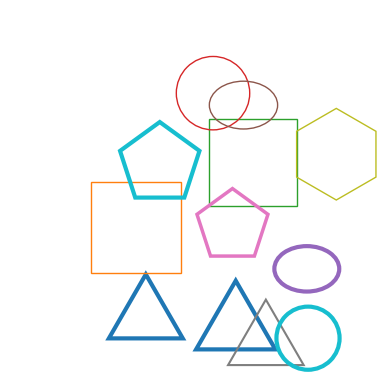[{"shape": "triangle", "thickness": 3, "radius": 0.59, "center": [0.612, 0.152]}, {"shape": "triangle", "thickness": 3, "radius": 0.55, "center": [0.379, 0.177]}, {"shape": "square", "thickness": 1, "radius": 0.59, "center": [0.353, 0.41]}, {"shape": "square", "thickness": 1, "radius": 0.57, "center": [0.657, 0.578]}, {"shape": "circle", "thickness": 1, "radius": 0.48, "center": [0.553, 0.758]}, {"shape": "oval", "thickness": 3, "radius": 0.42, "center": [0.797, 0.302]}, {"shape": "oval", "thickness": 1, "radius": 0.44, "center": [0.632, 0.727]}, {"shape": "pentagon", "thickness": 2.5, "radius": 0.48, "center": [0.604, 0.413]}, {"shape": "triangle", "thickness": 1.5, "radius": 0.57, "center": [0.691, 0.108]}, {"shape": "hexagon", "thickness": 1, "radius": 0.59, "center": [0.873, 0.599]}, {"shape": "circle", "thickness": 3, "radius": 0.41, "center": [0.8, 0.122]}, {"shape": "pentagon", "thickness": 3, "radius": 0.54, "center": [0.415, 0.575]}]